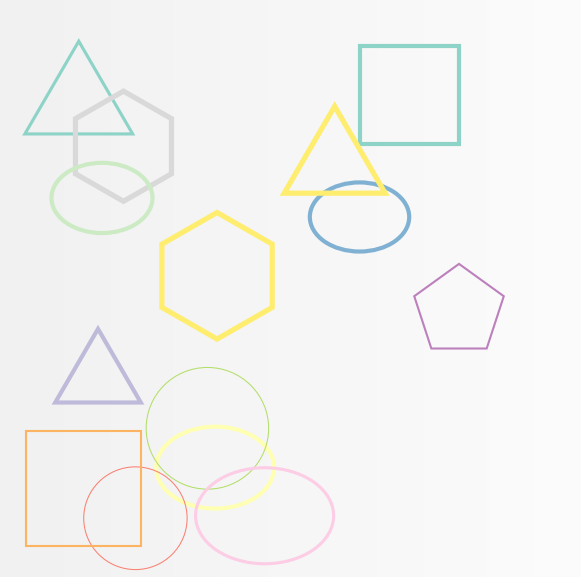[{"shape": "square", "thickness": 2, "radius": 0.42, "center": [0.704, 0.834]}, {"shape": "triangle", "thickness": 1.5, "radius": 0.54, "center": [0.136, 0.821]}, {"shape": "oval", "thickness": 2, "radius": 0.51, "center": [0.37, 0.189]}, {"shape": "triangle", "thickness": 2, "radius": 0.42, "center": [0.169, 0.345]}, {"shape": "circle", "thickness": 0.5, "radius": 0.44, "center": [0.233, 0.102]}, {"shape": "oval", "thickness": 2, "radius": 0.43, "center": [0.619, 0.623]}, {"shape": "square", "thickness": 1, "radius": 0.5, "center": [0.144, 0.153]}, {"shape": "circle", "thickness": 0.5, "radius": 0.53, "center": [0.357, 0.257]}, {"shape": "oval", "thickness": 1.5, "radius": 0.59, "center": [0.455, 0.106]}, {"shape": "hexagon", "thickness": 2.5, "radius": 0.48, "center": [0.212, 0.746]}, {"shape": "pentagon", "thickness": 1, "radius": 0.4, "center": [0.79, 0.461]}, {"shape": "oval", "thickness": 2, "radius": 0.43, "center": [0.175, 0.656]}, {"shape": "triangle", "thickness": 2.5, "radius": 0.5, "center": [0.576, 0.715]}, {"shape": "hexagon", "thickness": 2.5, "radius": 0.55, "center": [0.373, 0.522]}]